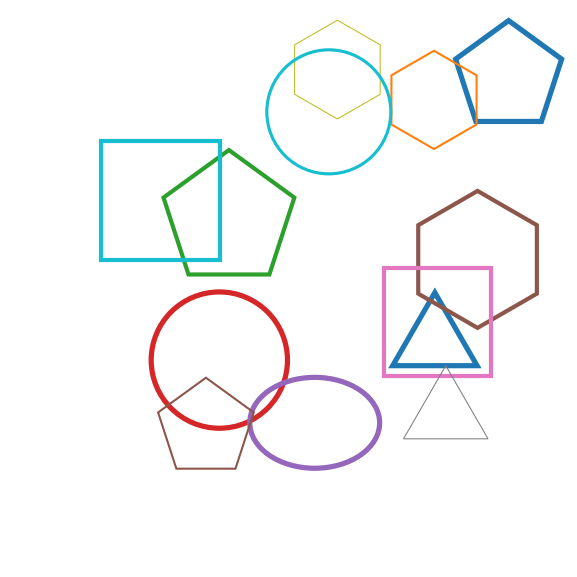[{"shape": "pentagon", "thickness": 2.5, "radius": 0.48, "center": [0.881, 0.867]}, {"shape": "triangle", "thickness": 2.5, "radius": 0.42, "center": [0.753, 0.408]}, {"shape": "hexagon", "thickness": 1, "radius": 0.43, "center": [0.752, 0.826]}, {"shape": "pentagon", "thickness": 2, "radius": 0.6, "center": [0.396, 0.62]}, {"shape": "circle", "thickness": 2.5, "radius": 0.59, "center": [0.38, 0.376]}, {"shape": "oval", "thickness": 2.5, "radius": 0.56, "center": [0.545, 0.267]}, {"shape": "pentagon", "thickness": 1, "radius": 0.44, "center": [0.357, 0.258]}, {"shape": "hexagon", "thickness": 2, "radius": 0.59, "center": [0.827, 0.55]}, {"shape": "square", "thickness": 2, "radius": 0.46, "center": [0.758, 0.442]}, {"shape": "triangle", "thickness": 0.5, "radius": 0.42, "center": [0.772, 0.282]}, {"shape": "hexagon", "thickness": 0.5, "radius": 0.43, "center": [0.584, 0.879]}, {"shape": "circle", "thickness": 1.5, "radius": 0.54, "center": [0.569, 0.805]}, {"shape": "square", "thickness": 2, "radius": 0.52, "center": [0.278, 0.652]}]